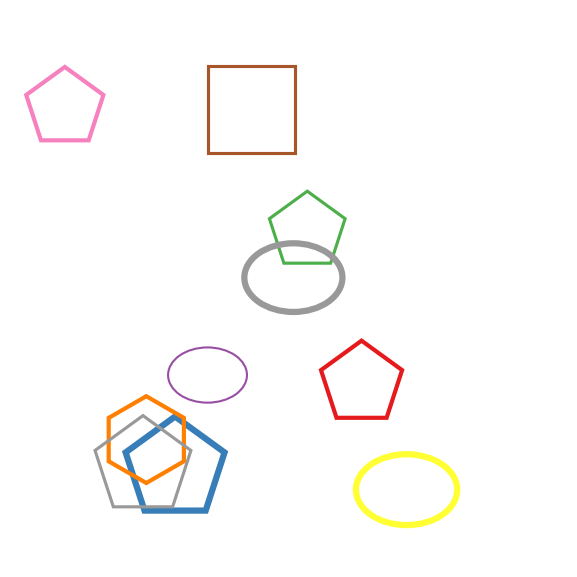[{"shape": "pentagon", "thickness": 2, "radius": 0.37, "center": [0.626, 0.335]}, {"shape": "pentagon", "thickness": 3, "radius": 0.45, "center": [0.303, 0.188]}, {"shape": "pentagon", "thickness": 1.5, "radius": 0.34, "center": [0.532, 0.599]}, {"shape": "oval", "thickness": 1, "radius": 0.34, "center": [0.359, 0.35]}, {"shape": "hexagon", "thickness": 2, "radius": 0.38, "center": [0.253, 0.238]}, {"shape": "oval", "thickness": 3, "radius": 0.44, "center": [0.704, 0.151]}, {"shape": "square", "thickness": 1.5, "radius": 0.38, "center": [0.436, 0.81]}, {"shape": "pentagon", "thickness": 2, "radius": 0.35, "center": [0.112, 0.813]}, {"shape": "oval", "thickness": 3, "radius": 0.42, "center": [0.508, 0.518]}, {"shape": "pentagon", "thickness": 1.5, "radius": 0.44, "center": [0.248, 0.192]}]